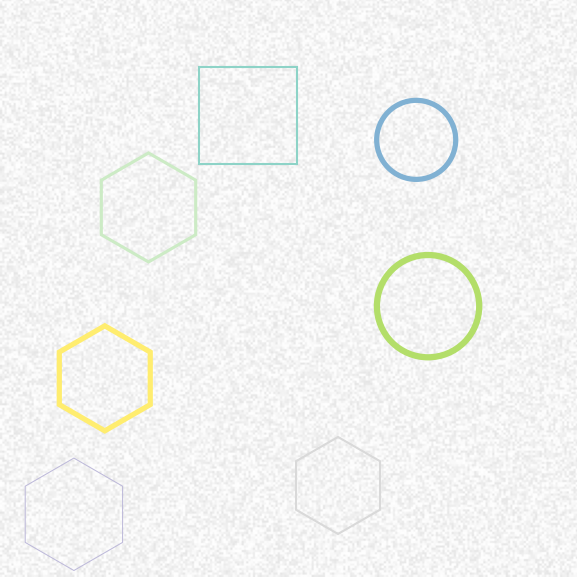[{"shape": "square", "thickness": 1, "radius": 0.42, "center": [0.429, 0.799]}, {"shape": "hexagon", "thickness": 0.5, "radius": 0.49, "center": [0.128, 0.109]}, {"shape": "circle", "thickness": 2.5, "radius": 0.34, "center": [0.721, 0.757]}, {"shape": "circle", "thickness": 3, "radius": 0.44, "center": [0.741, 0.469]}, {"shape": "hexagon", "thickness": 1, "radius": 0.42, "center": [0.585, 0.158]}, {"shape": "hexagon", "thickness": 1.5, "radius": 0.47, "center": [0.257, 0.64]}, {"shape": "hexagon", "thickness": 2.5, "radius": 0.45, "center": [0.181, 0.344]}]